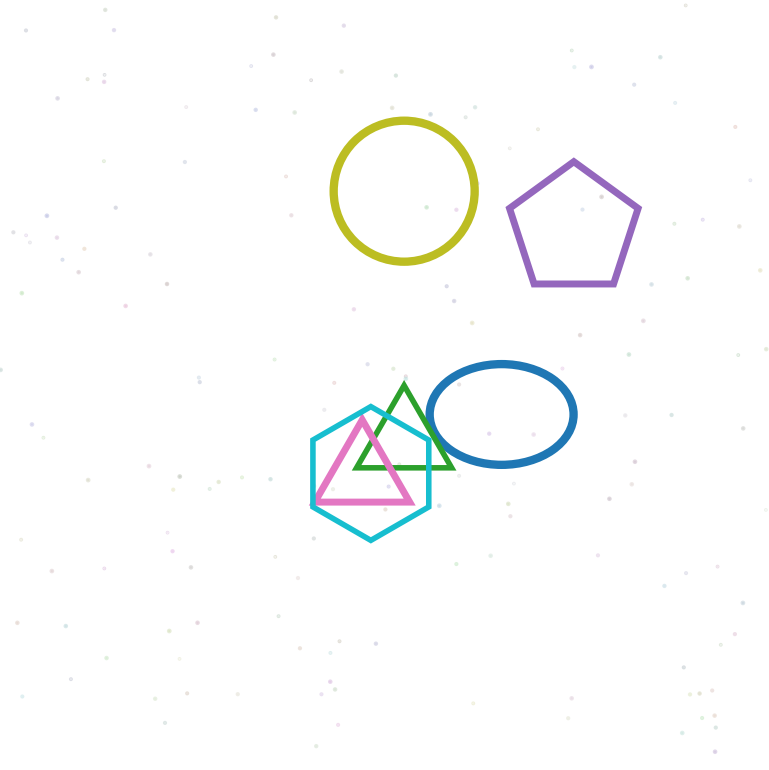[{"shape": "oval", "thickness": 3, "radius": 0.47, "center": [0.651, 0.462]}, {"shape": "triangle", "thickness": 2, "radius": 0.36, "center": [0.525, 0.428]}, {"shape": "pentagon", "thickness": 2.5, "radius": 0.44, "center": [0.745, 0.702]}, {"shape": "triangle", "thickness": 2.5, "radius": 0.36, "center": [0.47, 0.383]}, {"shape": "circle", "thickness": 3, "radius": 0.46, "center": [0.525, 0.752]}, {"shape": "hexagon", "thickness": 2, "radius": 0.43, "center": [0.482, 0.385]}]